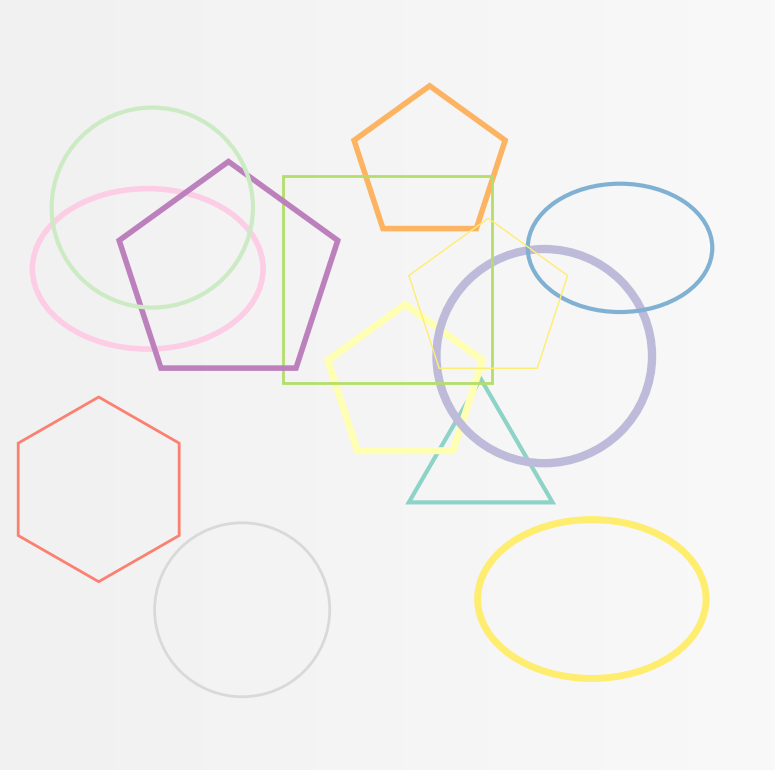[{"shape": "triangle", "thickness": 1.5, "radius": 0.54, "center": [0.62, 0.401]}, {"shape": "pentagon", "thickness": 2.5, "radius": 0.52, "center": [0.523, 0.5]}, {"shape": "circle", "thickness": 3, "radius": 0.7, "center": [0.702, 0.538]}, {"shape": "hexagon", "thickness": 1, "radius": 0.6, "center": [0.127, 0.364]}, {"shape": "oval", "thickness": 1.5, "radius": 0.6, "center": [0.8, 0.678]}, {"shape": "pentagon", "thickness": 2, "radius": 0.51, "center": [0.554, 0.786]}, {"shape": "square", "thickness": 1, "radius": 0.67, "center": [0.5, 0.637]}, {"shape": "oval", "thickness": 2, "radius": 0.74, "center": [0.191, 0.651]}, {"shape": "circle", "thickness": 1, "radius": 0.56, "center": [0.312, 0.208]}, {"shape": "pentagon", "thickness": 2, "radius": 0.74, "center": [0.295, 0.642]}, {"shape": "circle", "thickness": 1.5, "radius": 0.65, "center": [0.197, 0.73]}, {"shape": "oval", "thickness": 2.5, "radius": 0.74, "center": [0.764, 0.222]}, {"shape": "pentagon", "thickness": 0.5, "radius": 0.54, "center": [0.63, 0.609]}]